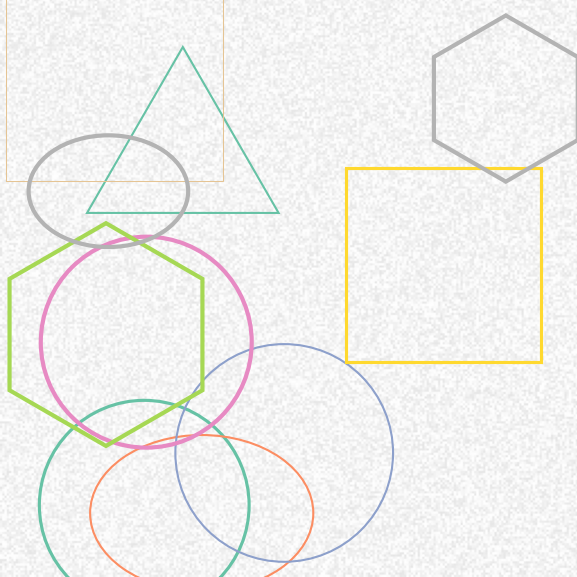[{"shape": "triangle", "thickness": 1, "radius": 0.96, "center": [0.317, 0.726]}, {"shape": "circle", "thickness": 1.5, "radius": 0.91, "center": [0.25, 0.124]}, {"shape": "oval", "thickness": 1, "radius": 0.97, "center": [0.349, 0.111]}, {"shape": "circle", "thickness": 1, "radius": 0.94, "center": [0.492, 0.215]}, {"shape": "circle", "thickness": 2, "radius": 0.91, "center": [0.253, 0.407]}, {"shape": "hexagon", "thickness": 2, "radius": 0.96, "center": [0.184, 0.42]}, {"shape": "square", "thickness": 1.5, "radius": 0.84, "center": [0.767, 0.54]}, {"shape": "square", "thickness": 0.5, "radius": 0.94, "center": [0.198, 0.875]}, {"shape": "oval", "thickness": 2, "radius": 0.69, "center": [0.188, 0.668]}, {"shape": "hexagon", "thickness": 2, "radius": 0.72, "center": [0.876, 0.829]}]